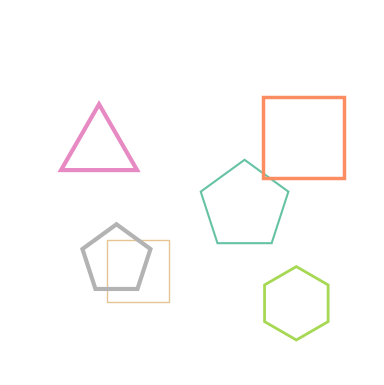[{"shape": "pentagon", "thickness": 1.5, "radius": 0.6, "center": [0.635, 0.465]}, {"shape": "square", "thickness": 2.5, "radius": 0.53, "center": [0.788, 0.643]}, {"shape": "triangle", "thickness": 3, "radius": 0.57, "center": [0.257, 0.615]}, {"shape": "hexagon", "thickness": 2, "radius": 0.48, "center": [0.77, 0.212]}, {"shape": "square", "thickness": 1, "radius": 0.4, "center": [0.359, 0.296]}, {"shape": "pentagon", "thickness": 3, "radius": 0.46, "center": [0.302, 0.325]}]